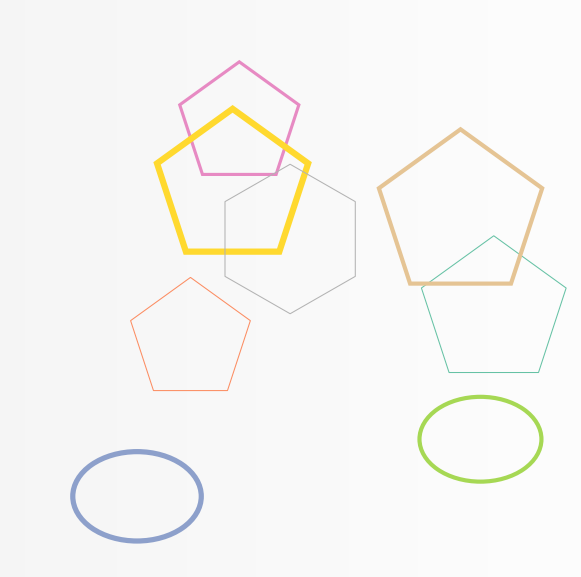[{"shape": "pentagon", "thickness": 0.5, "radius": 0.65, "center": [0.85, 0.46]}, {"shape": "pentagon", "thickness": 0.5, "radius": 0.54, "center": [0.328, 0.41]}, {"shape": "oval", "thickness": 2.5, "radius": 0.55, "center": [0.236, 0.14]}, {"shape": "pentagon", "thickness": 1.5, "radius": 0.54, "center": [0.412, 0.784]}, {"shape": "oval", "thickness": 2, "radius": 0.52, "center": [0.827, 0.239]}, {"shape": "pentagon", "thickness": 3, "radius": 0.68, "center": [0.4, 0.674]}, {"shape": "pentagon", "thickness": 2, "radius": 0.74, "center": [0.792, 0.628]}, {"shape": "hexagon", "thickness": 0.5, "radius": 0.65, "center": [0.499, 0.585]}]